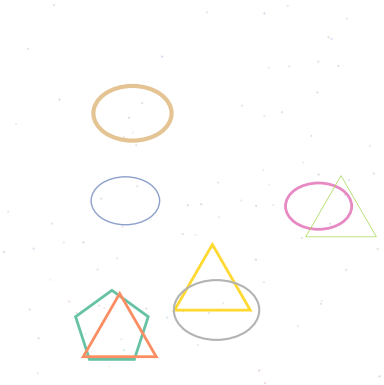[{"shape": "pentagon", "thickness": 2, "radius": 0.5, "center": [0.291, 0.147]}, {"shape": "triangle", "thickness": 2, "radius": 0.55, "center": [0.311, 0.128]}, {"shape": "oval", "thickness": 1, "radius": 0.44, "center": [0.326, 0.478]}, {"shape": "oval", "thickness": 2, "radius": 0.43, "center": [0.828, 0.465]}, {"shape": "triangle", "thickness": 0.5, "radius": 0.53, "center": [0.886, 0.438]}, {"shape": "triangle", "thickness": 2, "radius": 0.57, "center": [0.552, 0.251]}, {"shape": "oval", "thickness": 3, "radius": 0.51, "center": [0.344, 0.706]}, {"shape": "oval", "thickness": 1.5, "radius": 0.55, "center": [0.562, 0.195]}]